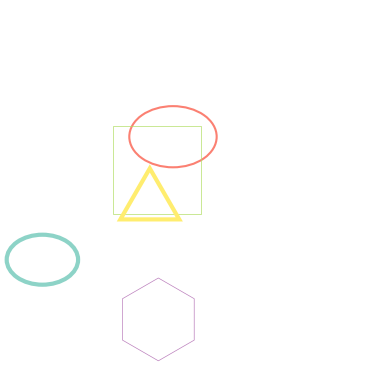[{"shape": "oval", "thickness": 3, "radius": 0.46, "center": [0.11, 0.325]}, {"shape": "oval", "thickness": 1.5, "radius": 0.57, "center": [0.449, 0.645]}, {"shape": "square", "thickness": 0.5, "radius": 0.58, "center": [0.408, 0.559]}, {"shape": "hexagon", "thickness": 0.5, "radius": 0.54, "center": [0.411, 0.17]}, {"shape": "triangle", "thickness": 3, "radius": 0.44, "center": [0.389, 0.474]}]